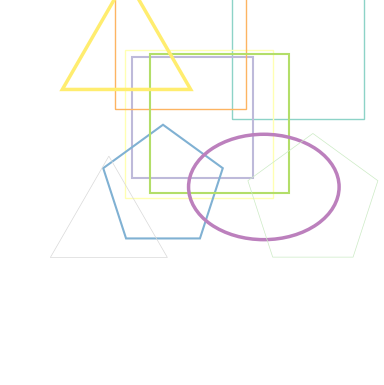[{"shape": "square", "thickness": 1, "radius": 0.86, "center": [0.774, 0.861]}, {"shape": "square", "thickness": 1, "radius": 0.96, "center": [0.517, 0.678]}, {"shape": "square", "thickness": 1.5, "radius": 0.78, "center": [0.501, 0.696]}, {"shape": "pentagon", "thickness": 1.5, "radius": 0.82, "center": [0.423, 0.513]}, {"shape": "square", "thickness": 1, "radius": 0.85, "center": [0.469, 0.889]}, {"shape": "square", "thickness": 1.5, "radius": 0.91, "center": [0.57, 0.68]}, {"shape": "triangle", "thickness": 0.5, "radius": 0.88, "center": [0.283, 0.419]}, {"shape": "oval", "thickness": 2.5, "radius": 0.98, "center": [0.685, 0.514]}, {"shape": "pentagon", "thickness": 0.5, "radius": 0.89, "center": [0.813, 0.476]}, {"shape": "triangle", "thickness": 2.5, "radius": 0.96, "center": [0.329, 0.864]}]